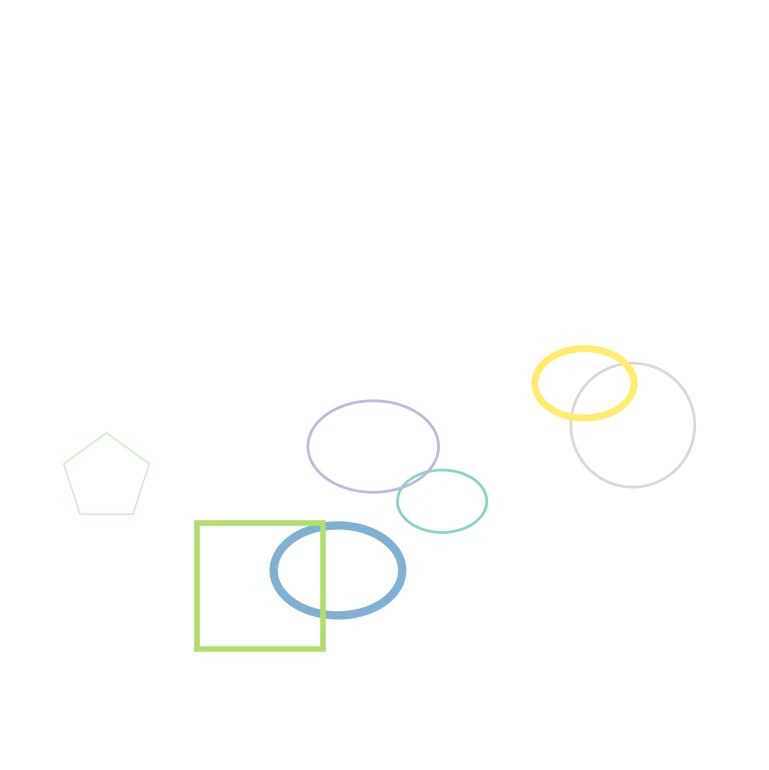[{"shape": "oval", "thickness": 1, "radius": 0.29, "center": [0.574, 0.349]}, {"shape": "oval", "thickness": 1, "radius": 0.42, "center": [0.485, 0.42]}, {"shape": "oval", "thickness": 3, "radius": 0.42, "center": [0.439, 0.259]}, {"shape": "square", "thickness": 2, "radius": 0.41, "center": [0.337, 0.239]}, {"shape": "circle", "thickness": 1, "radius": 0.4, "center": [0.822, 0.448]}, {"shape": "pentagon", "thickness": 0.5, "radius": 0.29, "center": [0.138, 0.379]}, {"shape": "oval", "thickness": 2.5, "radius": 0.32, "center": [0.759, 0.502]}]